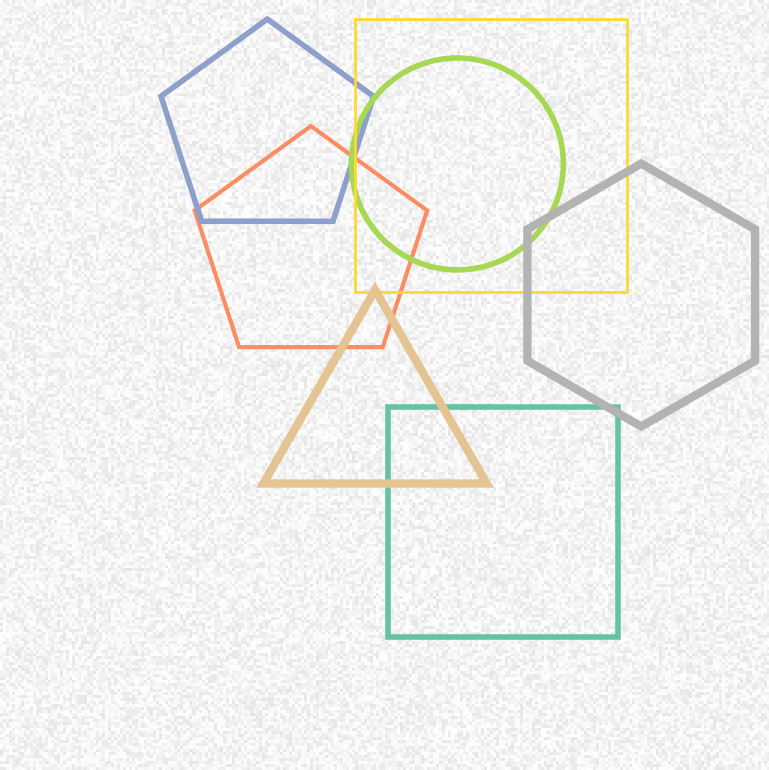[{"shape": "square", "thickness": 2, "radius": 0.74, "center": [0.653, 0.322]}, {"shape": "pentagon", "thickness": 1.5, "radius": 0.79, "center": [0.404, 0.678]}, {"shape": "pentagon", "thickness": 2, "radius": 0.73, "center": [0.347, 0.83]}, {"shape": "circle", "thickness": 2, "radius": 0.69, "center": [0.594, 0.787]}, {"shape": "square", "thickness": 1, "radius": 0.88, "center": [0.637, 0.798]}, {"shape": "triangle", "thickness": 3, "radius": 0.84, "center": [0.487, 0.456]}, {"shape": "hexagon", "thickness": 3, "radius": 0.85, "center": [0.833, 0.617]}]